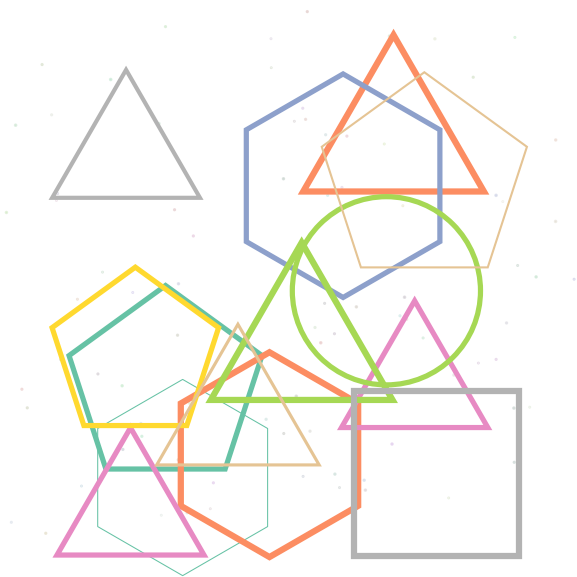[{"shape": "hexagon", "thickness": 0.5, "radius": 0.85, "center": [0.316, 0.172]}, {"shape": "pentagon", "thickness": 2.5, "radius": 0.88, "center": [0.287, 0.329]}, {"shape": "hexagon", "thickness": 3, "radius": 0.89, "center": [0.467, 0.212]}, {"shape": "triangle", "thickness": 3, "radius": 0.9, "center": [0.681, 0.758]}, {"shape": "hexagon", "thickness": 2.5, "radius": 0.97, "center": [0.594, 0.678]}, {"shape": "triangle", "thickness": 2.5, "radius": 0.73, "center": [0.226, 0.112]}, {"shape": "triangle", "thickness": 2.5, "radius": 0.73, "center": [0.718, 0.332]}, {"shape": "triangle", "thickness": 3, "radius": 0.91, "center": [0.522, 0.397]}, {"shape": "circle", "thickness": 2.5, "radius": 0.81, "center": [0.669, 0.496]}, {"shape": "pentagon", "thickness": 2.5, "radius": 0.76, "center": [0.234, 0.385]}, {"shape": "pentagon", "thickness": 1, "radius": 0.93, "center": [0.735, 0.687]}, {"shape": "triangle", "thickness": 1.5, "radius": 0.81, "center": [0.412, 0.275]}, {"shape": "triangle", "thickness": 2, "radius": 0.74, "center": [0.218, 0.73]}, {"shape": "square", "thickness": 3, "radius": 0.72, "center": [0.756, 0.179]}]